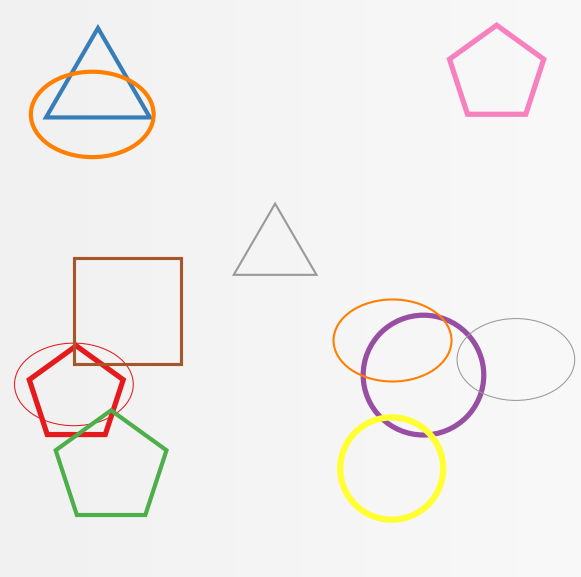[{"shape": "pentagon", "thickness": 2.5, "radius": 0.42, "center": [0.131, 0.315]}, {"shape": "oval", "thickness": 0.5, "radius": 0.51, "center": [0.127, 0.333]}, {"shape": "triangle", "thickness": 2, "radius": 0.52, "center": [0.169, 0.847]}, {"shape": "pentagon", "thickness": 2, "radius": 0.5, "center": [0.191, 0.188]}, {"shape": "circle", "thickness": 2.5, "radius": 0.52, "center": [0.729, 0.35]}, {"shape": "oval", "thickness": 1, "radius": 0.51, "center": [0.675, 0.41]}, {"shape": "oval", "thickness": 2, "radius": 0.53, "center": [0.159, 0.801]}, {"shape": "circle", "thickness": 3, "radius": 0.44, "center": [0.674, 0.188]}, {"shape": "square", "thickness": 1.5, "radius": 0.46, "center": [0.22, 0.46]}, {"shape": "pentagon", "thickness": 2.5, "radius": 0.43, "center": [0.854, 0.87]}, {"shape": "triangle", "thickness": 1, "radius": 0.41, "center": [0.473, 0.564]}, {"shape": "oval", "thickness": 0.5, "radius": 0.51, "center": [0.888, 0.377]}]